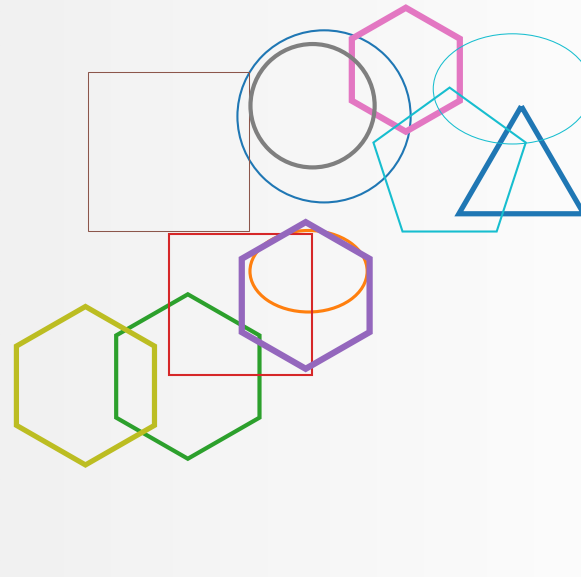[{"shape": "triangle", "thickness": 2.5, "radius": 0.62, "center": [0.897, 0.691]}, {"shape": "circle", "thickness": 1, "radius": 0.75, "center": [0.557, 0.798]}, {"shape": "oval", "thickness": 1.5, "radius": 0.5, "center": [0.531, 0.529]}, {"shape": "hexagon", "thickness": 2, "radius": 0.71, "center": [0.323, 0.347]}, {"shape": "square", "thickness": 1, "radius": 0.61, "center": [0.414, 0.472]}, {"shape": "hexagon", "thickness": 3, "radius": 0.63, "center": [0.526, 0.488]}, {"shape": "square", "thickness": 0.5, "radius": 0.69, "center": [0.289, 0.737]}, {"shape": "hexagon", "thickness": 3, "radius": 0.54, "center": [0.698, 0.878]}, {"shape": "circle", "thickness": 2, "radius": 0.53, "center": [0.538, 0.816]}, {"shape": "hexagon", "thickness": 2.5, "radius": 0.69, "center": [0.147, 0.331]}, {"shape": "pentagon", "thickness": 1, "radius": 0.69, "center": [0.774, 0.71]}, {"shape": "oval", "thickness": 0.5, "radius": 0.68, "center": [0.882, 0.845]}]